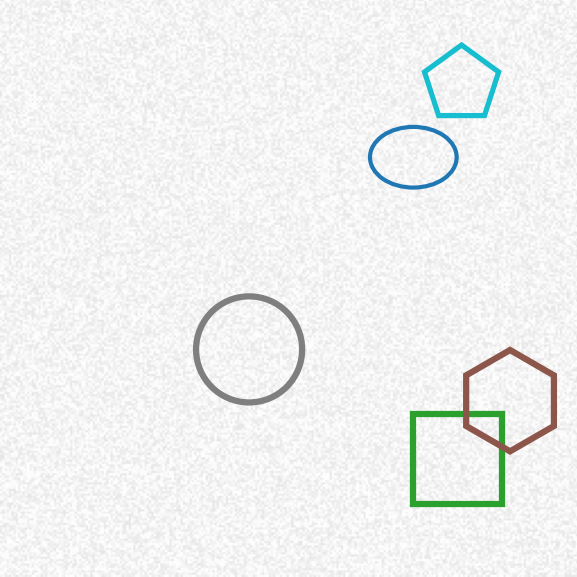[{"shape": "oval", "thickness": 2, "radius": 0.38, "center": [0.716, 0.727]}, {"shape": "square", "thickness": 3, "radius": 0.39, "center": [0.792, 0.204]}, {"shape": "hexagon", "thickness": 3, "radius": 0.44, "center": [0.883, 0.305]}, {"shape": "circle", "thickness": 3, "radius": 0.46, "center": [0.431, 0.394]}, {"shape": "pentagon", "thickness": 2.5, "radius": 0.34, "center": [0.799, 0.854]}]